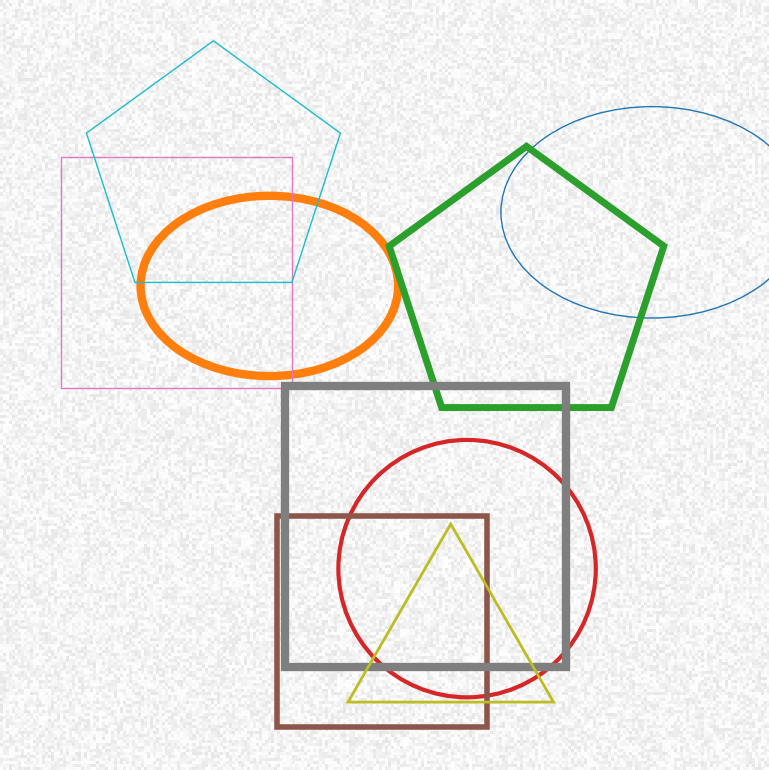[{"shape": "oval", "thickness": 0.5, "radius": 0.98, "center": [0.847, 0.724]}, {"shape": "oval", "thickness": 3, "radius": 0.84, "center": [0.35, 0.629]}, {"shape": "pentagon", "thickness": 2.5, "radius": 0.94, "center": [0.684, 0.622]}, {"shape": "circle", "thickness": 1.5, "radius": 0.84, "center": [0.607, 0.262]}, {"shape": "square", "thickness": 2, "radius": 0.68, "center": [0.496, 0.193]}, {"shape": "square", "thickness": 0.5, "radius": 0.75, "center": [0.229, 0.646]}, {"shape": "square", "thickness": 3, "radius": 0.91, "center": [0.552, 0.316]}, {"shape": "triangle", "thickness": 1, "radius": 0.77, "center": [0.585, 0.165]}, {"shape": "pentagon", "thickness": 0.5, "radius": 0.87, "center": [0.277, 0.774]}]